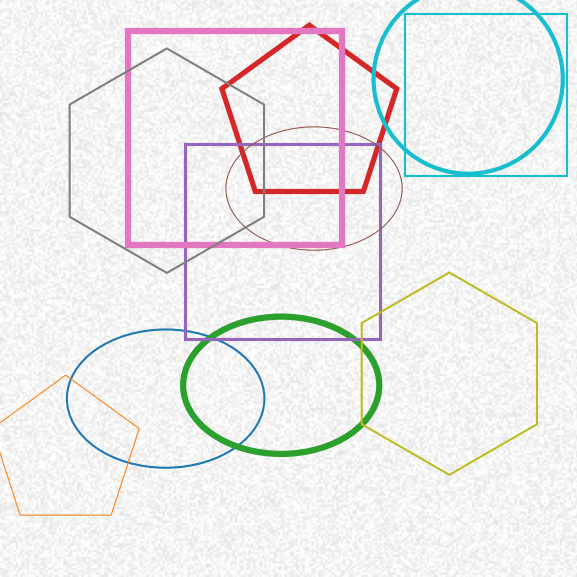[{"shape": "oval", "thickness": 1, "radius": 0.86, "center": [0.287, 0.309]}, {"shape": "pentagon", "thickness": 0.5, "radius": 0.67, "center": [0.114, 0.216]}, {"shape": "oval", "thickness": 3, "radius": 0.85, "center": [0.487, 0.332]}, {"shape": "pentagon", "thickness": 2.5, "radius": 0.8, "center": [0.536, 0.796]}, {"shape": "square", "thickness": 1.5, "radius": 0.84, "center": [0.489, 0.581]}, {"shape": "oval", "thickness": 0.5, "radius": 0.76, "center": [0.544, 0.673]}, {"shape": "square", "thickness": 3, "radius": 0.93, "center": [0.407, 0.76]}, {"shape": "hexagon", "thickness": 1, "radius": 0.97, "center": [0.289, 0.721]}, {"shape": "hexagon", "thickness": 1, "radius": 0.88, "center": [0.778, 0.352]}, {"shape": "circle", "thickness": 2, "radius": 0.82, "center": [0.811, 0.862]}, {"shape": "square", "thickness": 1, "radius": 0.7, "center": [0.841, 0.834]}]